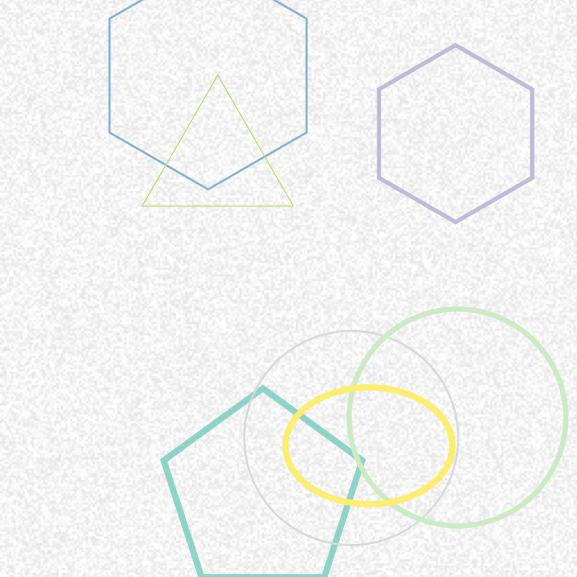[{"shape": "pentagon", "thickness": 3, "radius": 0.9, "center": [0.455, 0.146]}, {"shape": "hexagon", "thickness": 2, "radius": 0.77, "center": [0.789, 0.768]}, {"shape": "hexagon", "thickness": 1, "radius": 0.99, "center": [0.36, 0.868]}, {"shape": "triangle", "thickness": 0.5, "radius": 0.76, "center": [0.377, 0.718]}, {"shape": "circle", "thickness": 1, "radius": 0.93, "center": [0.608, 0.241]}, {"shape": "circle", "thickness": 2.5, "radius": 0.94, "center": [0.792, 0.276]}, {"shape": "oval", "thickness": 3, "radius": 0.72, "center": [0.639, 0.227]}]